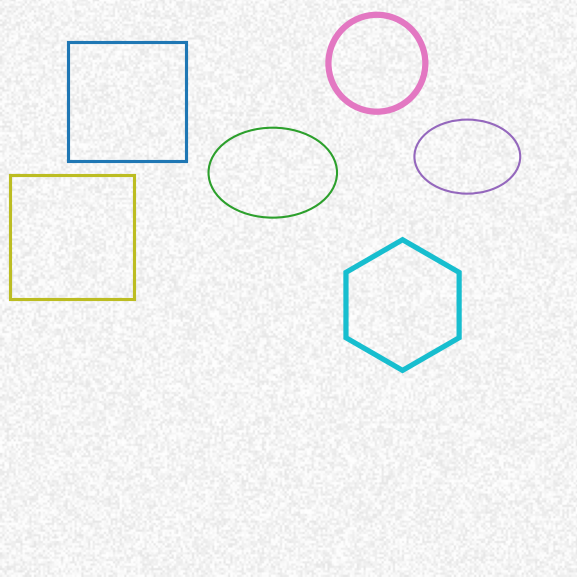[{"shape": "square", "thickness": 1.5, "radius": 0.51, "center": [0.22, 0.823]}, {"shape": "oval", "thickness": 1, "radius": 0.56, "center": [0.472, 0.7]}, {"shape": "oval", "thickness": 1, "radius": 0.46, "center": [0.809, 0.728]}, {"shape": "circle", "thickness": 3, "radius": 0.42, "center": [0.653, 0.89]}, {"shape": "square", "thickness": 1.5, "radius": 0.54, "center": [0.125, 0.589]}, {"shape": "hexagon", "thickness": 2.5, "radius": 0.57, "center": [0.697, 0.471]}]